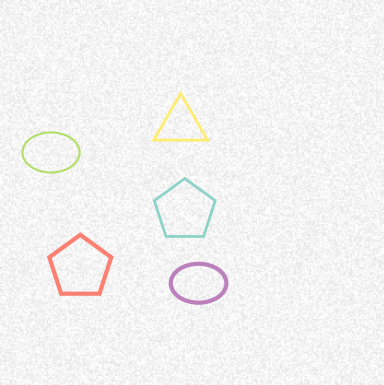[{"shape": "pentagon", "thickness": 2, "radius": 0.42, "center": [0.48, 0.453]}, {"shape": "pentagon", "thickness": 3, "radius": 0.42, "center": [0.209, 0.306]}, {"shape": "oval", "thickness": 1.5, "radius": 0.37, "center": [0.132, 0.604]}, {"shape": "oval", "thickness": 3, "radius": 0.36, "center": [0.516, 0.264]}, {"shape": "triangle", "thickness": 2, "radius": 0.4, "center": [0.469, 0.676]}]